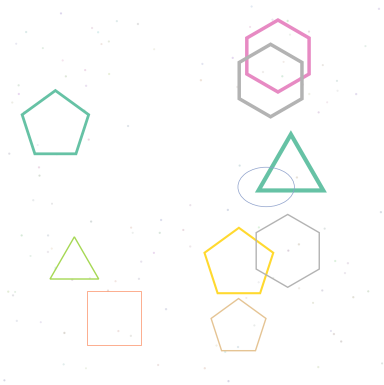[{"shape": "pentagon", "thickness": 2, "radius": 0.45, "center": [0.144, 0.674]}, {"shape": "triangle", "thickness": 3, "radius": 0.49, "center": [0.756, 0.554]}, {"shape": "square", "thickness": 0.5, "radius": 0.35, "center": [0.296, 0.175]}, {"shape": "oval", "thickness": 0.5, "radius": 0.37, "center": [0.691, 0.514]}, {"shape": "hexagon", "thickness": 2.5, "radius": 0.47, "center": [0.722, 0.854]}, {"shape": "triangle", "thickness": 1, "radius": 0.36, "center": [0.193, 0.312]}, {"shape": "pentagon", "thickness": 1.5, "radius": 0.47, "center": [0.62, 0.314]}, {"shape": "pentagon", "thickness": 1, "radius": 0.37, "center": [0.62, 0.15]}, {"shape": "hexagon", "thickness": 2.5, "radius": 0.47, "center": [0.703, 0.791]}, {"shape": "hexagon", "thickness": 1, "radius": 0.47, "center": [0.747, 0.348]}]